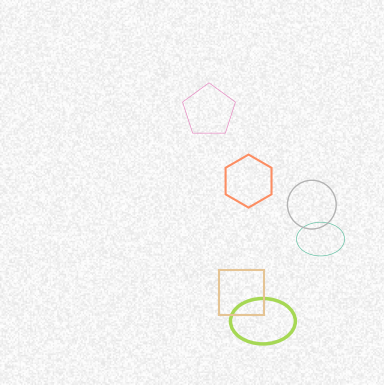[{"shape": "oval", "thickness": 0.5, "radius": 0.31, "center": [0.833, 0.379]}, {"shape": "hexagon", "thickness": 1.5, "radius": 0.34, "center": [0.646, 0.53]}, {"shape": "pentagon", "thickness": 0.5, "radius": 0.36, "center": [0.543, 0.713]}, {"shape": "oval", "thickness": 2.5, "radius": 0.42, "center": [0.683, 0.166]}, {"shape": "square", "thickness": 1.5, "radius": 0.29, "center": [0.628, 0.241]}, {"shape": "circle", "thickness": 1, "radius": 0.32, "center": [0.81, 0.468]}]